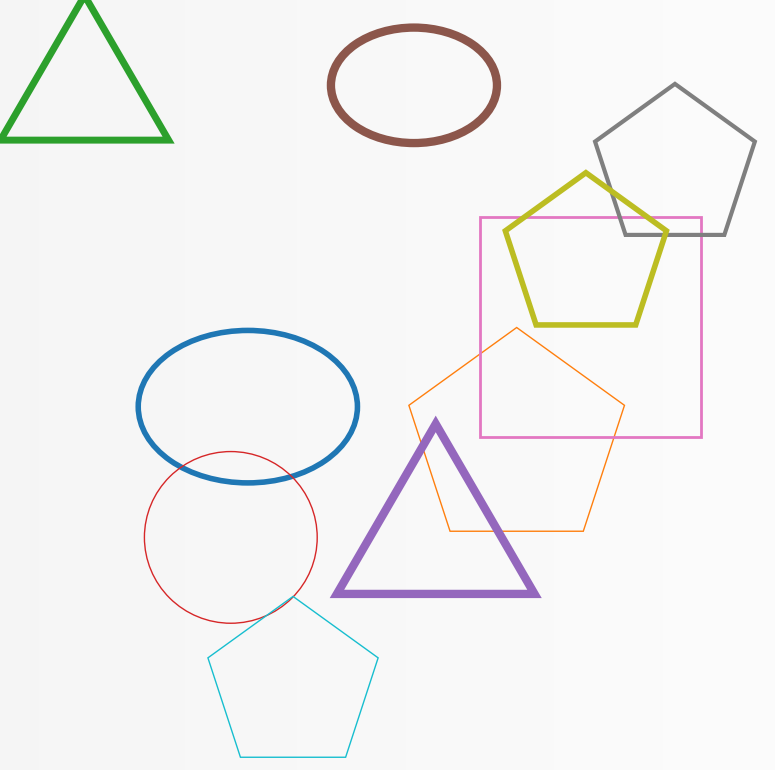[{"shape": "oval", "thickness": 2, "radius": 0.71, "center": [0.32, 0.472]}, {"shape": "pentagon", "thickness": 0.5, "radius": 0.73, "center": [0.667, 0.428]}, {"shape": "triangle", "thickness": 2.5, "radius": 0.63, "center": [0.109, 0.881]}, {"shape": "circle", "thickness": 0.5, "radius": 0.56, "center": [0.298, 0.302]}, {"shape": "triangle", "thickness": 3, "radius": 0.74, "center": [0.562, 0.302]}, {"shape": "oval", "thickness": 3, "radius": 0.54, "center": [0.534, 0.889]}, {"shape": "square", "thickness": 1, "radius": 0.71, "center": [0.762, 0.575]}, {"shape": "pentagon", "thickness": 1.5, "radius": 0.54, "center": [0.871, 0.783]}, {"shape": "pentagon", "thickness": 2, "radius": 0.55, "center": [0.756, 0.666]}, {"shape": "pentagon", "thickness": 0.5, "radius": 0.58, "center": [0.378, 0.11]}]